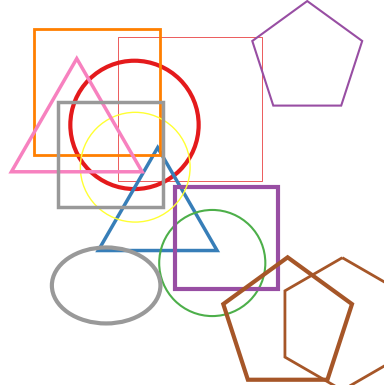[{"shape": "square", "thickness": 0.5, "radius": 0.93, "center": [0.493, 0.717]}, {"shape": "circle", "thickness": 3, "radius": 0.83, "center": [0.349, 0.676]}, {"shape": "triangle", "thickness": 2.5, "radius": 0.89, "center": [0.41, 0.438]}, {"shape": "circle", "thickness": 1.5, "radius": 0.69, "center": [0.551, 0.317]}, {"shape": "square", "thickness": 3, "radius": 0.67, "center": [0.589, 0.382]}, {"shape": "pentagon", "thickness": 1.5, "radius": 0.75, "center": [0.798, 0.847]}, {"shape": "square", "thickness": 2, "radius": 0.82, "center": [0.252, 0.76]}, {"shape": "circle", "thickness": 1, "radius": 0.71, "center": [0.351, 0.566]}, {"shape": "pentagon", "thickness": 3, "radius": 0.88, "center": [0.747, 0.156]}, {"shape": "hexagon", "thickness": 2, "radius": 0.86, "center": [0.889, 0.159]}, {"shape": "triangle", "thickness": 2.5, "radius": 0.98, "center": [0.199, 0.652]}, {"shape": "oval", "thickness": 3, "radius": 0.7, "center": [0.276, 0.259]}, {"shape": "square", "thickness": 2.5, "radius": 0.68, "center": [0.286, 0.598]}]